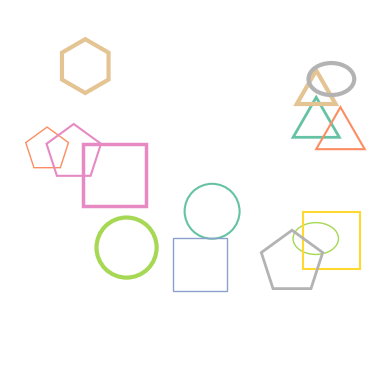[{"shape": "circle", "thickness": 1.5, "radius": 0.36, "center": [0.551, 0.451]}, {"shape": "triangle", "thickness": 2, "radius": 0.35, "center": [0.821, 0.678]}, {"shape": "pentagon", "thickness": 1, "radius": 0.29, "center": [0.122, 0.612]}, {"shape": "triangle", "thickness": 1.5, "radius": 0.36, "center": [0.884, 0.649]}, {"shape": "square", "thickness": 1, "radius": 0.35, "center": [0.519, 0.313]}, {"shape": "pentagon", "thickness": 1.5, "radius": 0.37, "center": [0.192, 0.604]}, {"shape": "square", "thickness": 2.5, "radius": 0.4, "center": [0.297, 0.545]}, {"shape": "oval", "thickness": 1, "radius": 0.3, "center": [0.82, 0.38]}, {"shape": "circle", "thickness": 3, "radius": 0.39, "center": [0.329, 0.357]}, {"shape": "square", "thickness": 1.5, "radius": 0.37, "center": [0.862, 0.375]}, {"shape": "hexagon", "thickness": 3, "radius": 0.35, "center": [0.221, 0.828]}, {"shape": "triangle", "thickness": 3, "radius": 0.29, "center": [0.821, 0.759]}, {"shape": "pentagon", "thickness": 2, "radius": 0.42, "center": [0.758, 0.318]}, {"shape": "oval", "thickness": 3, "radius": 0.3, "center": [0.861, 0.795]}]